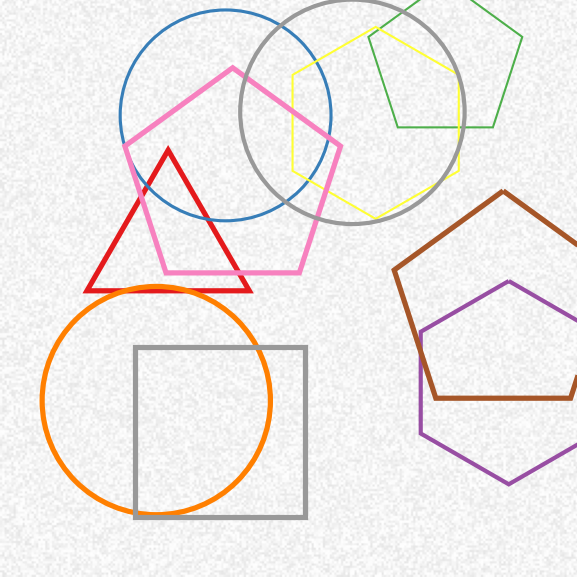[{"shape": "triangle", "thickness": 2.5, "radius": 0.81, "center": [0.291, 0.577]}, {"shape": "circle", "thickness": 1.5, "radius": 0.91, "center": [0.391, 0.799]}, {"shape": "pentagon", "thickness": 1, "radius": 0.7, "center": [0.771, 0.892]}, {"shape": "hexagon", "thickness": 2, "radius": 0.88, "center": [0.881, 0.337]}, {"shape": "circle", "thickness": 2.5, "radius": 0.99, "center": [0.271, 0.305]}, {"shape": "hexagon", "thickness": 1, "radius": 0.83, "center": [0.65, 0.786]}, {"shape": "pentagon", "thickness": 2.5, "radius": 0.99, "center": [0.871, 0.47]}, {"shape": "pentagon", "thickness": 2.5, "radius": 0.98, "center": [0.403, 0.685]}, {"shape": "circle", "thickness": 2, "radius": 0.97, "center": [0.61, 0.805]}, {"shape": "square", "thickness": 2.5, "radius": 0.73, "center": [0.38, 0.251]}]